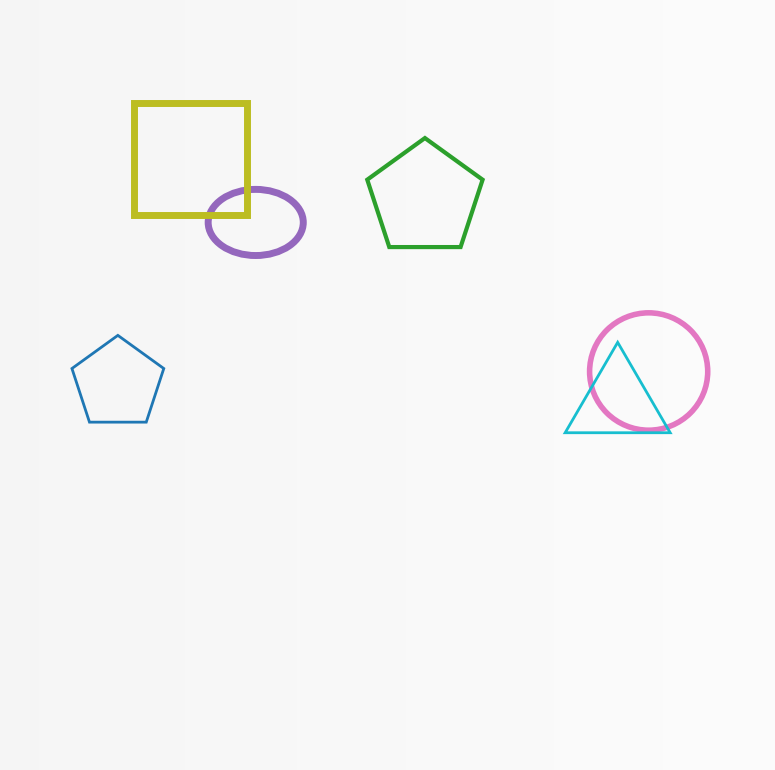[{"shape": "pentagon", "thickness": 1, "radius": 0.31, "center": [0.152, 0.502]}, {"shape": "pentagon", "thickness": 1.5, "radius": 0.39, "center": [0.548, 0.742]}, {"shape": "oval", "thickness": 2.5, "radius": 0.31, "center": [0.33, 0.711]}, {"shape": "circle", "thickness": 2, "radius": 0.38, "center": [0.837, 0.518]}, {"shape": "square", "thickness": 2.5, "radius": 0.36, "center": [0.246, 0.793]}, {"shape": "triangle", "thickness": 1, "radius": 0.39, "center": [0.797, 0.477]}]